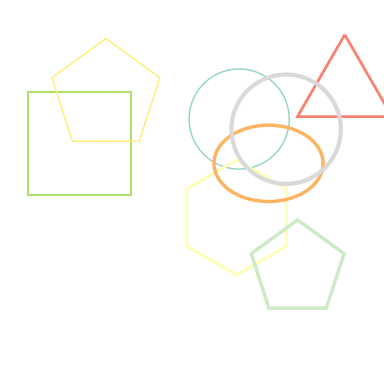[{"shape": "circle", "thickness": 1, "radius": 0.65, "center": [0.621, 0.691]}, {"shape": "hexagon", "thickness": 2, "radius": 0.75, "center": [0.615, 0.435]}, {"shape": "triangle", "thickness": 2, "radius": 0.71, "center": [0.895, 0.768]}, {"shape": "oval", "thickness": 2.5, "radius": 0.71, "center": [0.698, 0.576]}, {"shape": "square", "thickness": 1.5, "radius": 0.67, "center": [0.206, 0.627]}, {"shape": "circle", "thickness": 3, "radius": 0.71, "center": [0.743, 0.664]}, {"shape": "pentagon", "thickness": 2.5, "radius": 0.63, "center": [0.773, 0.302]}, {"shape": "pentagon", "thickness": 1, "radius": 0.74, "center": [0.275, 0.752]}]